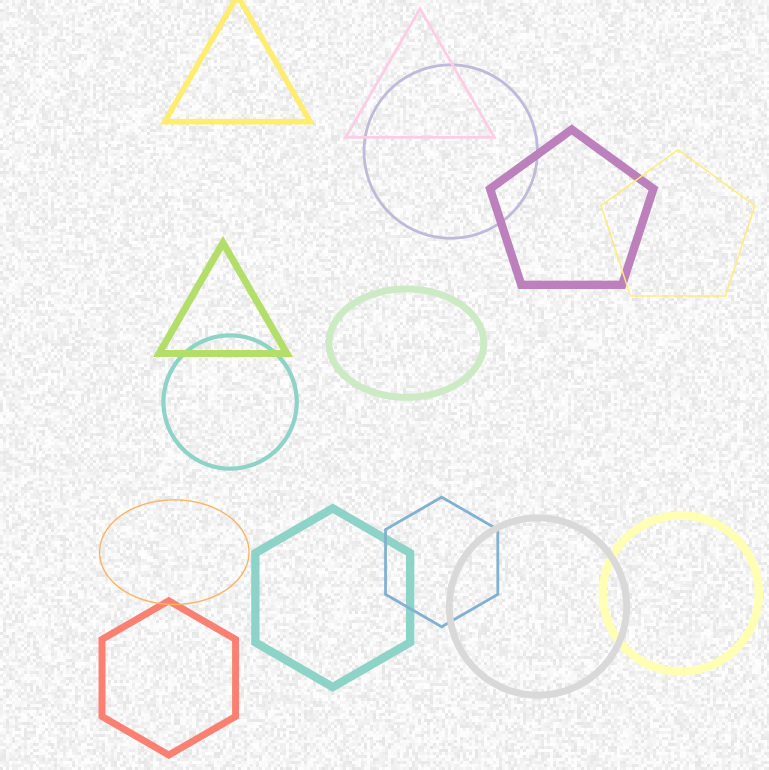[{"shape": "circle", "thickness": 1.5, "radius": 0.43, "center": [0.299, 0.478]}, {"shape": "hexagon", "thickness": 3, "radius": 0.58, "center": [0.432, 0.224]}, {"shape": "circle", "thickness": 3, "radius": 0.51, "center": [0.884, 0.229]}, {"shape": "circle", "thickness": 1, "radius": 0.56, "center": [0.585, 0.803]}, {"shape": "hexagon", "thickness": 2.5, "radius": 0.5, "center": [0.219, 0.12]}, {"shape": "hexagon", "thickness": 1, "radius": 0.42, "center": [0.574, 0.27]}, {"shape": "oval", "thickness": 0.5, "radius": 0.49, "center": [0.226, 0.283]}, {"shape": "triangle", "thickness": 2.5, "radius": 0.48, "center": [0.29, 0.589]}, {"shape": "triangle", "thickness": 1, "radius": 0.56, "center": [0.545, 0.877]}, {"shape": "circle", "thickness": 2.5, "radius": 0.58, "center": [0.699, 0.212]}, {"shape": "pentagon", "thickness": 3, "radius": 0.56, "center": [0.743, 0.72]}, {"shape": "oval", "thickness": 2.5, "radius": 0.5, "center": [0.528, 0.554]}, {"shape": "triangle", "thickness": 2, "radius": 0.55, "center": [0.308, 0.897]}, {"shape": "pentagon", "thickness": 0.5, "radius": 0.53, "center": [0.88, 0.701]}]